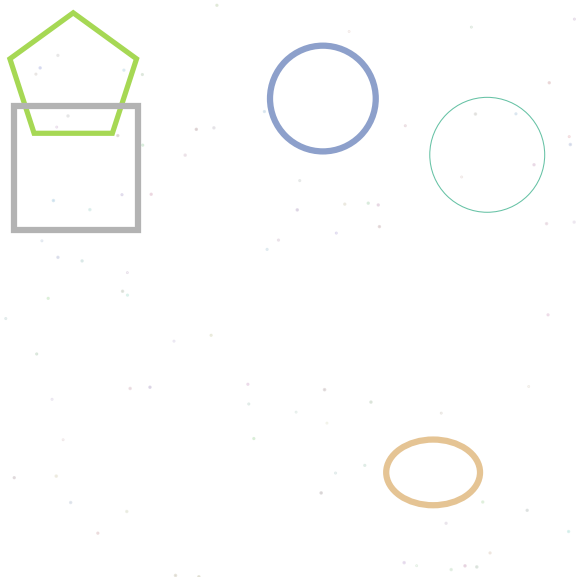[{"shape": "circle", "thickness": 0.5, "radius": 0.5, "center": [0.844, 0.731]}, {"shape": "circle", "thickness": 3, "radius": 0.46, "center": [0.559, 0.829]}, {"shape": "pentagon", "thickness": 2.5, "radius": 0.58, "center": [0.127, 0.862]}, {"shape": "oval", "thickness": 3, "radius": 0.41, "center": [0.75, 0.181]}, {"shape": "square", "thickness": 3, "radius": 0.54, "center": [0.132, 0.708]}]